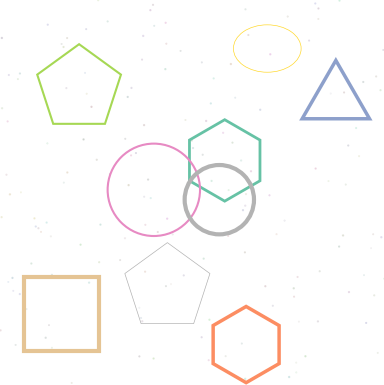[{"shape": "hexagon", "thickness": 2, "radius": 0.53, "center": [0.584, 0.583]}, {"shape": "hexagon", "thickness": 2.5, "radius": 0.49, "center": [0.639, 0.105]}, {"shape": "triangle", "thickness": 2.5, "radius": 0.51, "center": [0.872, 0.742]}, {"shape": "circle", "thickness": 1.5, "radius": 0.6, "center": [0.4, 0.507]}, {"shape": "pentagon", "thickness": 1.5, "radius": 0.57, "center": [0.205, 0.771]}, {"shape": "oval", "thickness": 0.5, "radius": 0.44, "center": [0.694, 0.874]}, {"shape": "square", "thickness": 3, "radius": 0.48, "center": [0.16, 0.185]}, {"shape": "circle", "thickness": 3, "radius": 0.45, "center": [0.57, 0.481]}, {"shape": "pentagon", "thickness": 0.5, "radius": 0.58, "center": [0.435, 0.254]}]